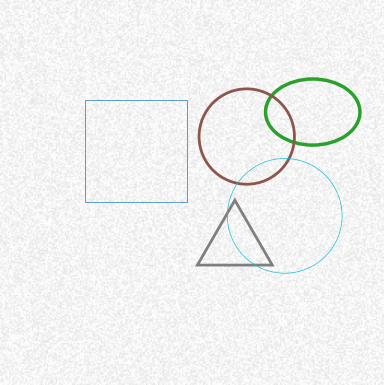[{"shape": "square", "thickness": 0.5, "radius": 0.66, "center": [0.353, 0.607]}, {"shape": "oval", "thickness": 2.5, "radius": 0.61, "center": [0.812, 0.709]}, {"shape": "circle", "thickness": 2, "radius": 0.62, "center": [0.641, 0.645]}, {"shape": "triangle", "thickness": 2, "radius": 0.56, "center": [0.61, 0.368]}, {"shape": "circle", "thickness": 0.5, "radius": 0.75, "center": [0.74, 0.439]}]